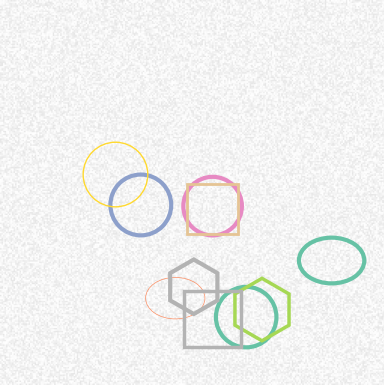[{"shape": "oval", "thickness": 3, "radius": 0.42, "center": [0.861, 0.323]}, {"shape": "circle", "thickness": 3, "radius": 0.39, "center": [0.639, 0.176]}, {"shape": "oval", "thickness": 0.5, "radius": 0.39, "center": [0.455, 0.226]}, {"shape": "circle", "thickness": 3, "radius": 0.39, "center": [0.366, 0.468]}, {"shape": "circle", "thickness": 3, "radius": 0.38, "center": [0.552, 0.465]}, {"shape": "hexagon", "thickness": 2.5, "radius": 0.41, "center": [0.68, 0.196]}, {"shape": "circle", "thickness": 1, "radius": 0.42, "center": [0.3, 0.547]}, {"shape": "square", "thickness": 2, "radius": 0.33, "center": [0.552, 0.456]}, {"shape": "square", "thickness": 2.5, "radius": 0.37, "center": [0.552, 0.172]}, {"shape": "hexagon", "thickness": 3, "radius": 0.35, "center": [0.503, 0.255]}]